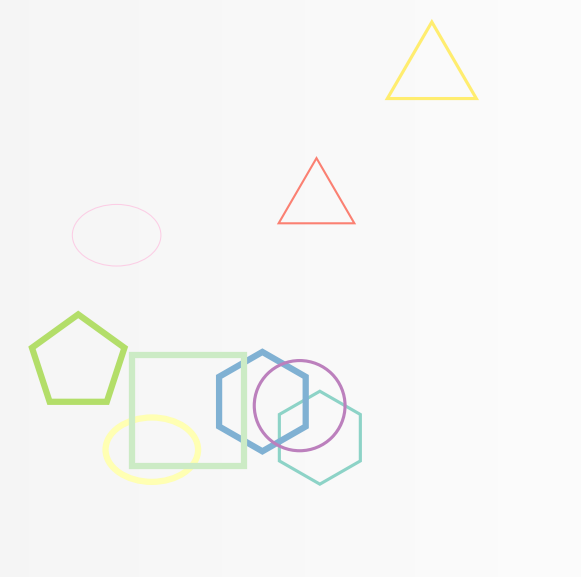[{"shape": "hexagon", "thickness": 1.5, "radius": 0.4, "center": [0.55, 0.241]}, {"shape": "oval", "thickness": 3, "radius": 0.4, "center": [0.261, 0.22]}, {"shape": "triangle", "thickness": 1, "radius": 0.38, "center": [0.545, 0.65]}, {"shape": "hexagon", "thickness": 3, "radius": 0.43, "center": [0.451, 0.304]}, {"shape": "pentagon", "thickness": 3, "radius": 0.42, "center": [0.135, 0.371]}, {"shape": "oval", "thickness": 0.5, "radius": 0.38, "center": [0.201, 0.592]}, {"shape": "circle", "thickness": 1.5, "radius": 0.39, "center": [0.516, 0.297]}, {"shape": "square", "thickness": 3, "radius": 0.48, "center": [0.323, 0.288]}, {"shape": "triangle", "thickness": 1.5, "radius": 0.44, "center": [0.743, 0.873]}]